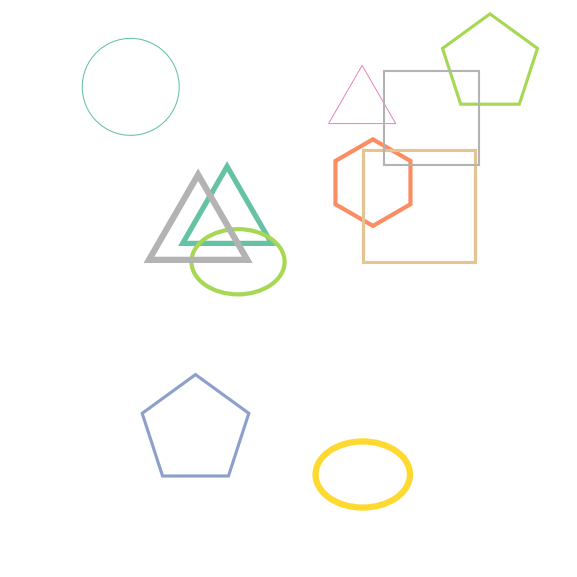[{"shape": "circle", "thickness": 0.5, "radius": 0.42, "center": [0.226, 0.849]}, {"shape": "triangle", "thickness": 2.5, "radius": 0.44, "center": [0.393, 0.622]}, {"shape": "hexagon", "thickness": 2, "radius": 0.37, "center": [0.646, 0.683]}, {"shape": "pentagon", "thickness": 1.5, "radius": 0.49, "center": [0.339, 0.253]}, {"shape": "triangle", "thickness": 0.5, "radius": 0.34, "center": [0.627, 0.819]}, {"shape": "pentagon", "thickness": 1.5, "radius": 0.43, "center": [0.848, 0.889]}, {"shape": "oval", "thickness": 2, "radius": 0.4, "center": [0.412, 0.546]}, {"shape": "oval", "thickness": 3, "radius": 0.41, "center": [0.628, 0.177]}, {"shape": "square", "thickness": 1.5, "radius": 0.49, "center": [0.726, 0.643]}, {"shape": "square", "thickness": 1, "radius": 0.41, "center": [0.747, 0.795]}, {"shape": "triangle", "thickness": 3, "radius": 0.49, "center": [0.343, 0.598]}]